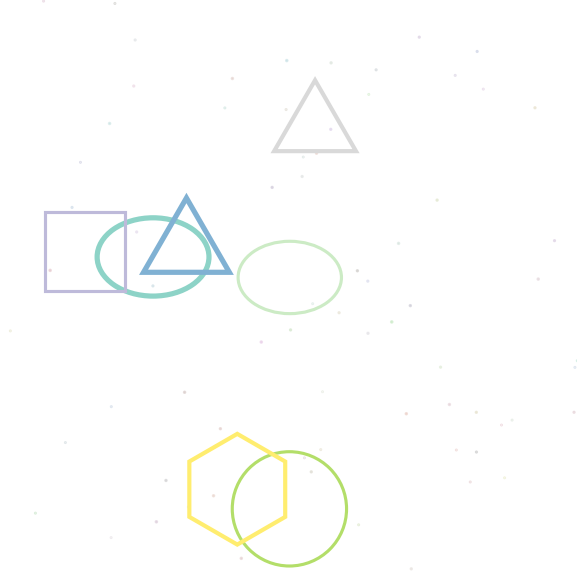[{"shape": "oval", "thickness": 2.5, "radius": 0.48, "center": [0.265, 0.554]}, {"shape": "square", "thickness": 1.5, "radius": 0.34, "center": [0.147, 0.564]}, {"shape": "triangle", "thickness": 2.5, "radius": 0.43, "center": [0.323, 0.571]}, {"shape": "circle", "thickness": 1.5, "radius": 0.49, "center": [0.501, 0.118]}, {"shape": "triangle", "thickness": 2, "radius": 0.41, "center": [0.546, 0.778]}, {"shape": "oval", "thickness": 1.5, "radius": 0.45, "center": [0.502, 0.519]}, {"shape": "hexagon", "thickness": 2, "radius": 0.48, "center": [0.411, 0.152]}]